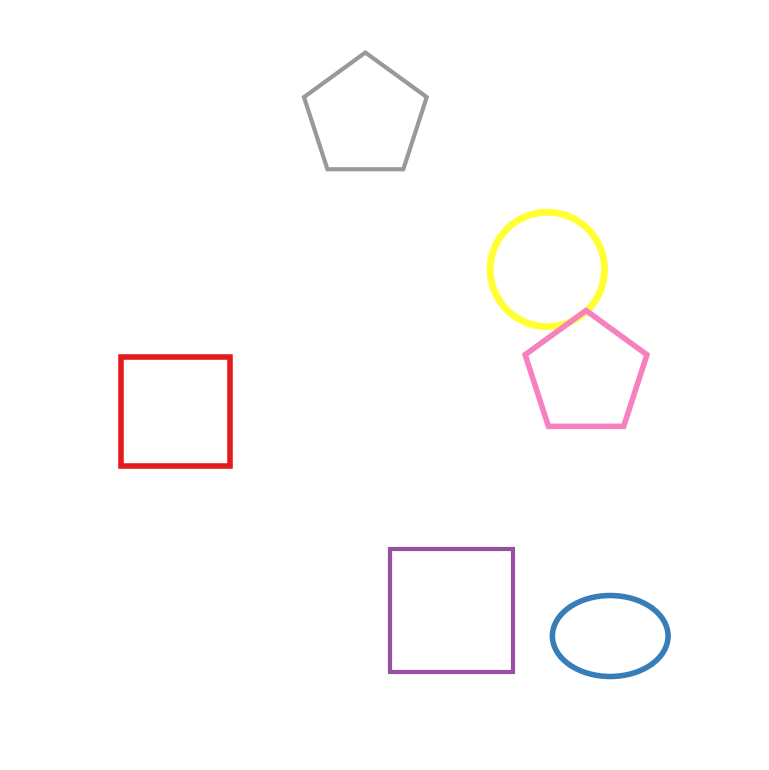[{"shape": "square", "thickness": 2, "radius": 0.35, "center": [0.228, 0.466]}, {"shape": "oval", "thickness": 2, "radius": 0.38, "center": [0.793, 0.174]}, {"shape": "square", "thickness": 1.5, "radius": 0.4, "center": [0.586, 0.207]}, {"shape": "circle", "thickness": 2.5, "radius": 0.37, "center": [0.711, 0.65]}, {"shape": "pentagon", "thickness": 2, "radius": 0.42, "center": [0.761, 0.514]}, {"shape": "pentagon", "thickness": 1.5, "radius": 0.42, "center": [0.474, 0.848]}]